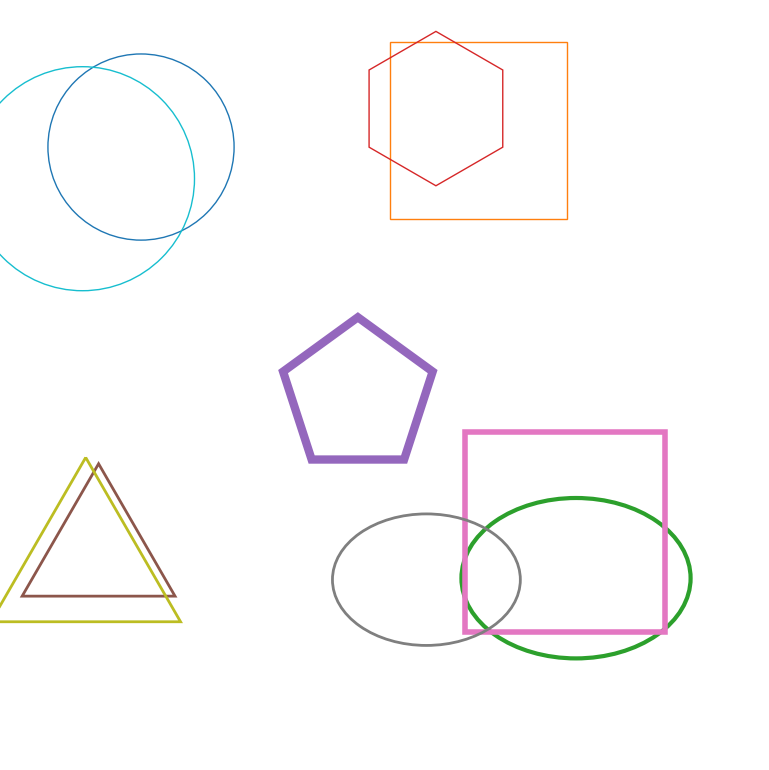[{"shape": "circle", "thickness": 0.5, "radius": 0.6, "center": [0.183, 0.809]}, {"shape": "square", "thickness": 0.5, "radius": 0.57, "center": [0.622, 0.831]}, {"shape": "oval", "thickness": 1.5, "radius": 0.74, "center": [0.748, 0.249]}, {"shape": "hexagon", "thickness": 0.5, "radius": 0.5, "center": [0.566, 0.859]}, {"shape": "pentagon", "thickness": 3, "radius": 0.51, "center": [0.465, 0.486]}, {"shape": "triangle", "thickness": 1, "radius": 0.57, "center": [0.128, 0.283]}, {"shape": "square", "thickness": 2, "radius": 0.65, "center": [0.734, 0.309]}, {"shape": "oval", "thickness": 1, "radius": 0.61, "center": [0.554, 0.247]}, {"shape": "triangle", "thickness": 1, "radius": 0.71, "center": [0.111, 0.264]}, {"shape": "circle", "thickness": 0.5, "radius": 0.73, "center": [0.107, 0.768]}]